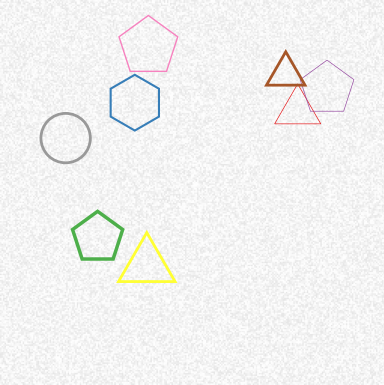[{"shape": "triangle", "thickness": 0.5, "radius": 0.35, "center": [0.773, 0.713]}, {"shape": "hexagon", "thickness": 1.5, "radius": 0.36, "center": [0.35, 0.733]}, {"shape": "pentagon", "thickness": 2.5, "radius": 0.34, "center": [0.254, 0.383]}, {"shape": "pentagon", "thickness": 0.5, "radius": 0.37, "center": [0.849, 0.77]}, {"shape": "triangle", "thickness": 2, "radius": 0.42, "center": [0.381, 0.311]}, {"shape": "triangle", "thickness": 2, "radius": 0.29, "center": [0.742, 0.808]}, {"shape": "pentagon", "thickness": 1, "radius": 0.4, "center": [0.385, 0.88]}, {"shape": "circle", "thickness": 2, "radius": 0.32, "center": [0.17, 0.641]}]